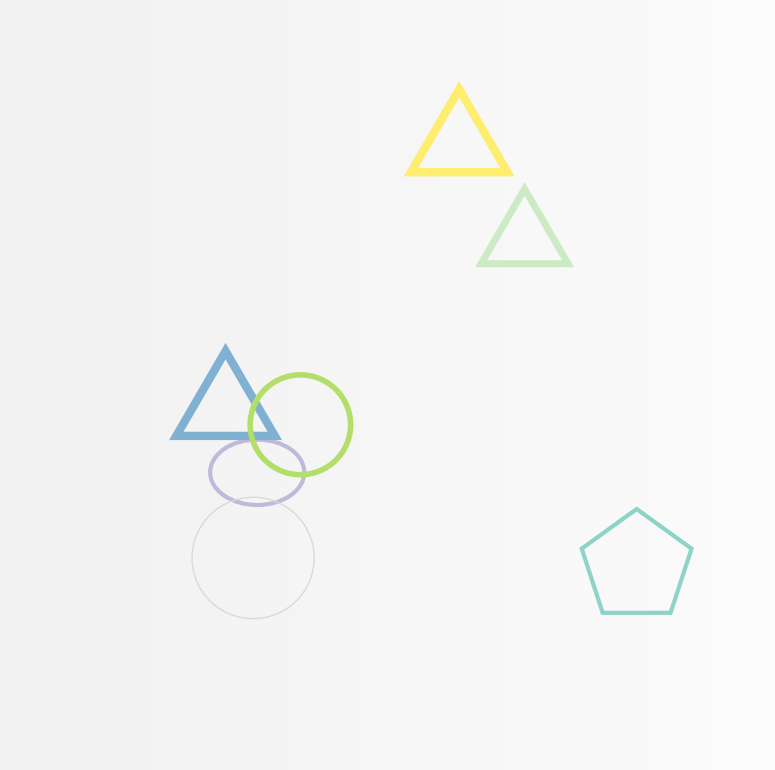[{"shape": "pentagon", "thickness": 1.5, "radius": 0.37, "center": [0.821, 0.264]}, {"shape": "oval", "thickness": 1.5, "radius": 0.3, "center": [0.332, 0.387]}, {"shape": "triangle", "thickness": 3, "radius": 0.37, "center": [0.291, 0.471]}, {"shape": "circle", "thickness": 2, "radius": 0.32, "center": [0.388, 0.448]}, {"shape": "circle", "thickness": 0.5, "radius": 0.39, "center": [0.327, 0.275]}, {"shape": "triangle", "thickness": 2.5, "radius": 0.32, "center": [0.677, 0.69]}, {"shape": "triangle", "thickness": 3, "radius": 0.36, "center": [0.592, 0.812]}]